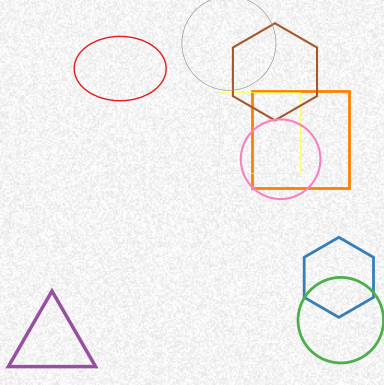[{"shape": "oval", "thickness": 1, "radius": 0.6, "center": [0.312, 0.822]}, {"shape": "hexagon", "thickness": 2, "radius": 0.52, "center": [0.88, 0.28]}, {"shape": "circle", "thickness": 2, "radius": 0.56, "center": [0.885, 0.168]}, {"shape": "triangle", "thickness": 2.5, "radius": 0.65, "center": [0.135, 0.113]}, {"shape": "square", "thickness": 2, "radius": 0.63, "center": [0.78, 0.638]}, {"shape": "square", "thickness": 0.5, "radius": 0.52, "center": [0.674, 0.656]}, {"shape": "hexagon", "thickness": 1.5, "radius": 0.63, "center": [0.714, 0.813]}, {"shape": "circle", "thickness": 1.5, "radius": 0.52, "center": [0.729, 0.586]}, {"shape": "circle", "thickness": 0.5, "radius": 0.61, "center": [0.595, 0.888]}]